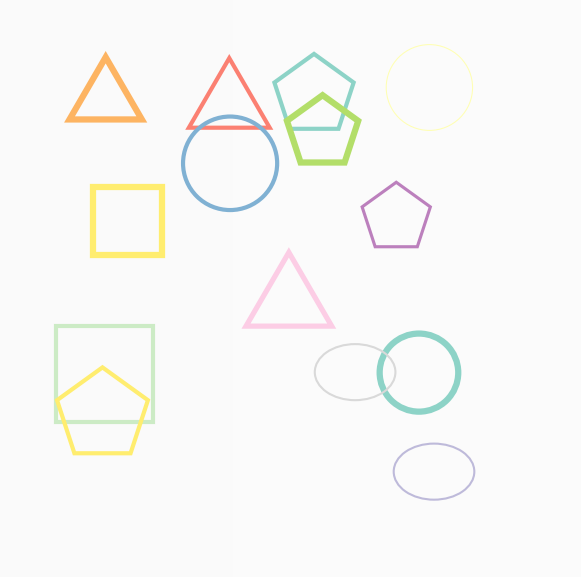[{"shape": "circle", "thickness": 3, "radius": 0.34, "center": [0.721, 0.354]}, {"shape": "pentagon", "thickness": 2, "radius": 0.36, "center": [0.54, 0.834]}, {"shape": "circle", "thickness": 0.5, "radius": 0.37, "center": [0.739, 0.848]}, {"shape": "oval", "thickness": 1, "radius": 0.35, "center": [0.747, 0.182]}, {"shape": "triangle", "thickness": 2, "radius": 0.4, "center": [0.394, 0.818]}, {"shape": "circle", "thickness": 2, "radius": 0.4, "center": [0.396, 0.716]}, {"shape": "triangle", "thickness": 3, "radius": 0.36, "center": [0.182, 0.828]}, {"shape": "pentagon", "thickness": 3, "radius": 0.32, "center": [0.555, 0.77]}, {"shape": "triangle", "thickness": 2.5, "radius": 0.43, "center": [0.497, 0.477]}, {"shape": "oval", "thickness": 1, "radius": 0.35, "center": [0.611, 0.355]}, {"shape": "pentagon", "thickness": 1.5, "radius": 0.31, "center": [0.682, 0.622]}, {"shape": "square", "thickness": 2, "radius": 0.42, "center": [0.18, 0.352]}, {"shape": "pentagon", "thickness": 2, "radius": 0.41, "center": [0.176, 0.281]}, {"shape": "square", "thickness": 3, "radius": 0.3, "center": [0.22, 0.616]}]